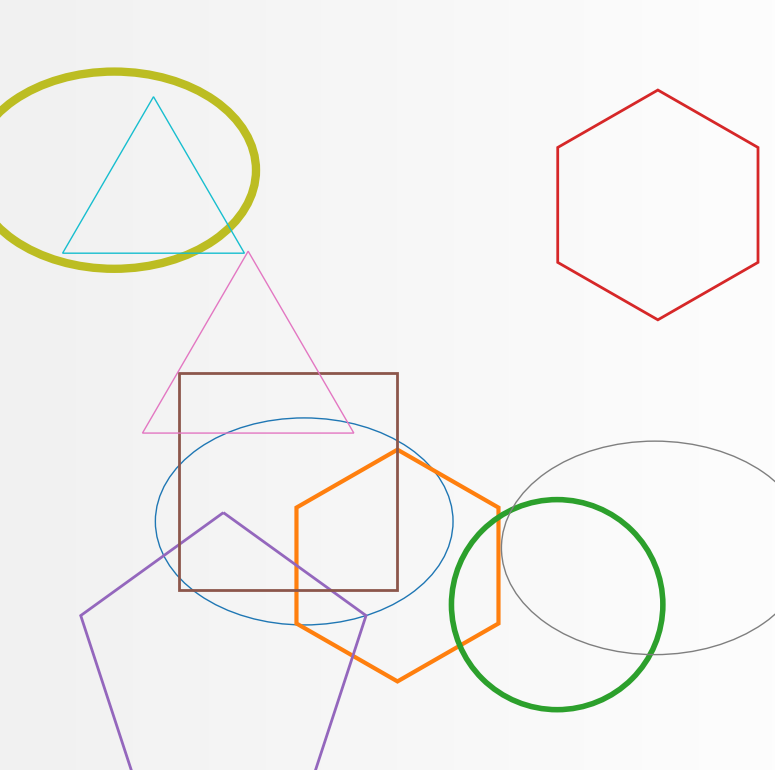[{"shape": "oval", "thickness": 0.5, "radius": 0.96, "center": [0.393, 0.323]}, {"shape": "hexagon", "thickness": 1.5, "radius": 0.75, "center": [0.513, 0.266]}, {"shape": "circle", "thickness": 2, "radius": 0.68, "center": [0.719, 0.215]}, {"shape": "hexagon", "thickness": 1, "radius": 0.75, "center": [0.849, 0.734]}, {"shape": "pentagon", "thickness": 1, "radius": 0.97, "center": [0.288, 0.141]}, {"shape": "square", "thickness": 1, "radius": 0.71, "center": [0.372, 0.375]}, {"shape": "triangle", "thickness": 0.5, "radius": 0.79, "center": [0.32, 0.516]}, {"shape": "oval", "thickness": 0.5, "radius": 0.99, "center": [0.845, 0.288]}, {"shape": "oval", "thickness": 3, "radius": 0.91, "center": [0.147, 0.779]}, {"shape": "triangle", "thickness": 0.5, "radius": 0.68, "center": [0.198, 0.739]}]